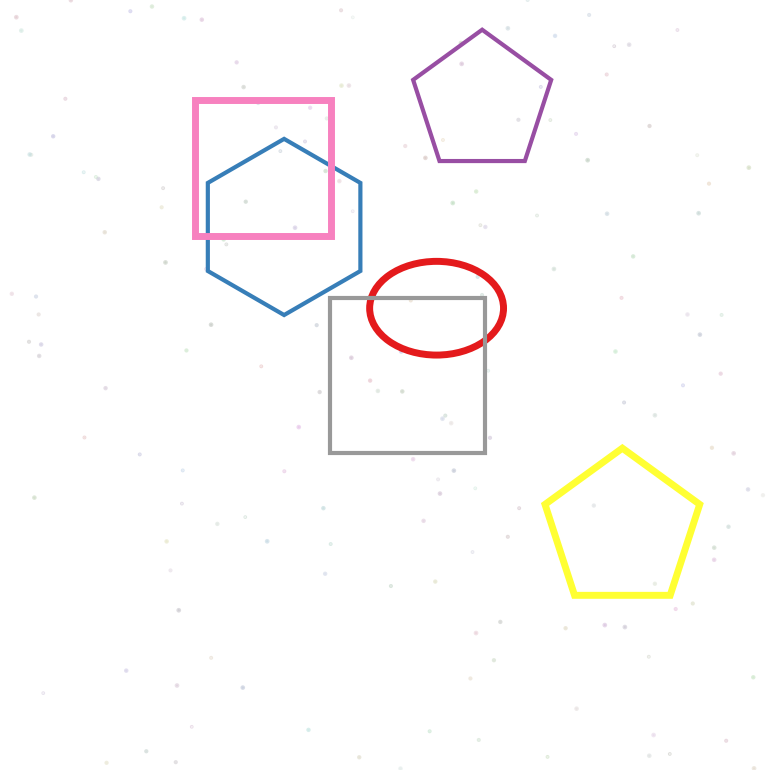[{"shape": "oval", "thickness": 2.5, "radius": 0.43, "center": [0.567, 0.6]}, {"shape": "hexagon", "thickness": 1.5, "radius": 0.57, "center": [0.369, 0.705]}, {"shape": "pentagon", "thickness": 1.5, "radius": 0.47, "center": [0.626, 0.867]}, {"shape": "pentagon", "thickness": 2.5, "radius": 0.53, "center": [0.808, 0.312]}, {"shape": "square", "thickness": 2.5, "radius": 0.44, "center": [0.341, 0.781]}, {"shape": "square", "thickness": 1.5, "radius": 0.5, "center": [0.529, 0.512]}]